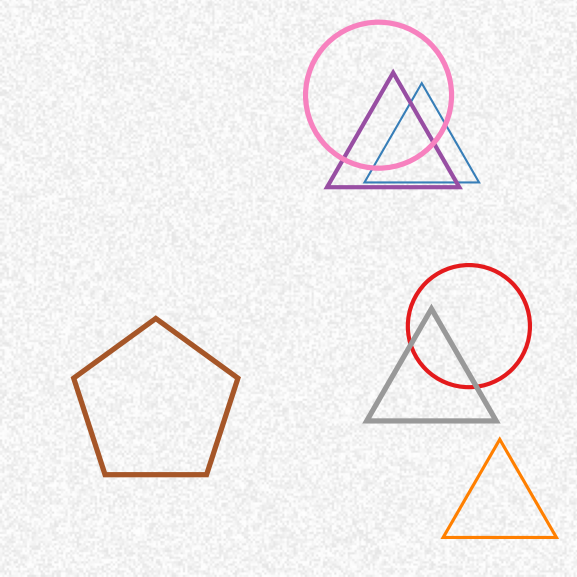[{"shape": "circle", "thickness": 2, "radius": 0.53, "center": [0.812, 0.434]}, {"shape": "triangle", "thickness": 1, "radius": 0.57, "center": [0.73, 0.741]}, {"shape": "triangle", "thickness": 2, "radius": 0.66, "center": [0.681, 0.741]}, {"shape": "triangle", "thickness": 1.5, "radius": 0.57, "center": [0.865, 0.125]}, {"shape": "pentagon", "thickness": 2.5, "radius": 0.75, "center": [0.27, 0.298]}, {"shape": "circle", "thickness": 2.5, "radius": 0.63, "center": [0.656, 0.834]}, {"shape": "triangle", "thickness": 2.5, "radius": 0.65, "center": [0.747, 0.335]}]